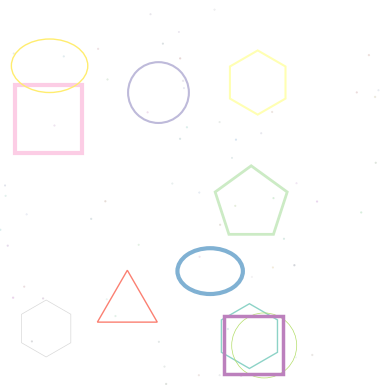[{"shape": "hexagon", "thickness": 1, "radius": 0.42, "center": [0.648, 0.127]}, {"shape": "hexagon", "thickness": 1.5, "radius": 0.42, "center": [0.669, 0.786]}, {"shape": "circle", "thickness": 1.5, "radius": 0.39, "center": [0.412, 0.76]}, {"shape": "triangle", "thickness": 1, "radius": 0.45, "center": [0.331, 0.208]}, {"shape": "oval", "thickness": 3, "radius": 0.42, "center": [0.546, 0.296]}, {"shape": "circle", "thickness": 0.5, "radius": 0.42, "center": [0.686, 0.103]}, {"shape": "square", "thickness": 3, "radius": 0.44, "center": [0.126, 0.692]}, {"shape": "hexagon", "thickness": 0.5, "radius": 0.37, "center": [0.12, 0.147]}, {"shape": "square", "thickness": 2.5, "radius": 0.38, "center": [0.658, 0.103]}, {"shape": "pentagon", "thickness": 2, "radius": 0.49, "center": [0.652, 0.471]}, {"shape": "oval", "thickness": 1, "radius": 0.5, "center": [0.129, 0.829]}]